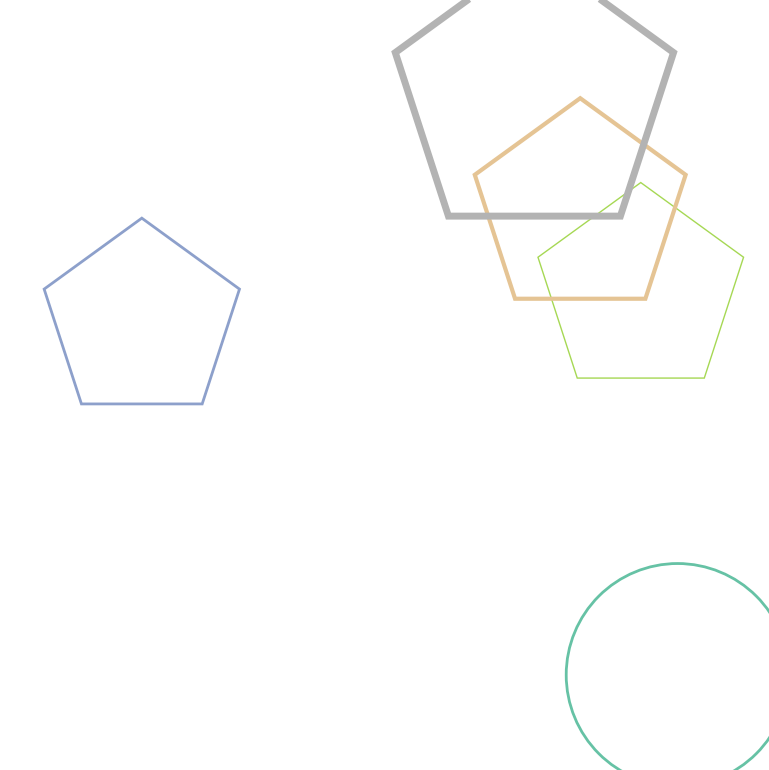[{"shape": "circle", "thickness": 1, "radius": 0.72, "center": [0.88, 0.124]}, {"shape": "pentagon", "thickness": 1, "radius": 0.67, "center": [0.184, 0.583]}, {"shape": "pentagon", "thickness": 0.5, "radius": 0.7, "center": [0.832, 0.623]}, {"shape": "pentagon", "thickness": 1.5, "radius": 0.72, "center": [0.754, 0.728]}, {"shape": "pentagon", "thickness": 2.5, "radius": 0.95, "center": [0.694, 0.873]}]